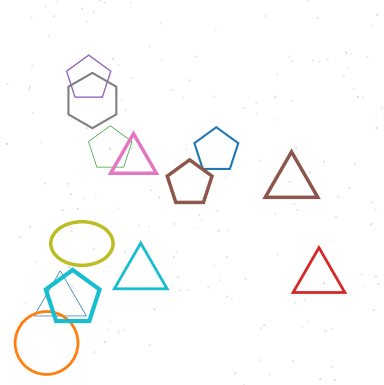[{"shape": "triangle", "thickness": 0.5, "radius": 0.39, "center": [0.157, 0.218]}, {"shape": "pentagon", "thickness": 1.5, "radius": 0.3, "center": [0.562, 0.61]}, {"shape": "circle", "thickness": 2, "radius": 0.41, "center": [0.121, 0.109]}, {"shape": "pentagon", "thickness": 0.5, "radius": 0.3, "center": [0.286, 0.614]}, {"shape": "triangle", "thickness": 2, "radius": 0.39, "center": [0.828, 0.279]}, {"shape": "pentagon", "thickness": 1, "radius": 0.3, "center": [0.23, 0.796]}, {"shape": "pentagon", "thickness": 2.5, "radius": 0.31, "center": [0.493, 0.524]}, {"shape": "triangle", "thickness": 2.5, "radius": 0.39, "center": [0.757, 0.527]}, {"shape": "triangle", "thickness": 2.5, "radius": 0.34, "center": [0.347, 0.584]}, {"shape": "hexagon", "thickness": 1.5, "radius": 0.36, "center": [0.24, 0.739]}, {"shape": "oval", "thickness": 2.5, "radius": 0.4, "center": [0.213, 0.367]}, {"shape": "pentagon", "thickness": 3, "radius": 0.37, "center": [0.189, 0.225]}, {"shape": "triangle", "thickness": 2, "radius": 0.4, "center": [0.366, 0.289]}]